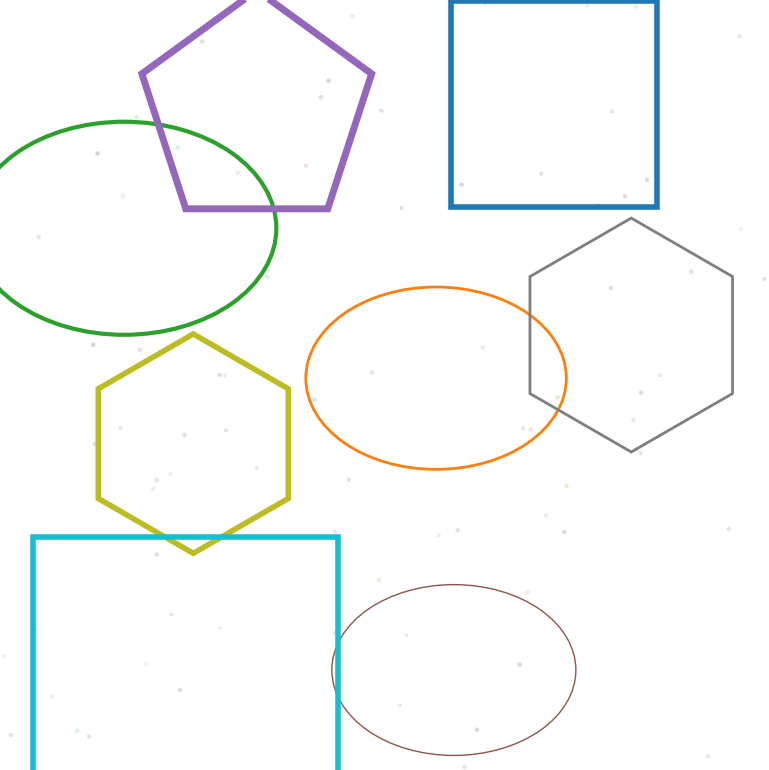[{"shape": "square", "thickness": 2, "radius": 0.67, "center": [0.72, 0.865]}, {"shape": "oval", "thickness": 1, "radius": 0.85, "center": [0.566, 0.509]}, {"shape": "oval", "thickness": 1.5, "radius": 0.99, "center": [0.161, 0.704]}, {"shape": "pentagon", "thickness": 2.5, "radius": 0.78, "center": [0.333, 0.856]}, {"shape": "oval", "thickness": 0.5, "radius": 0.79, "center": [0.589, 0.13]}, {"shape": "hexagon", "thickness": 1, "radius": 0.76, "center": [0.82, 0.565]}, {"shape": "hexagon", "thickness": 2, "radius": 0.71, "center": [0.251, 0.424]}, {"shape": "square", "thickness": 2, "radius": 0.99, "center": [0.241, 0.105]}]